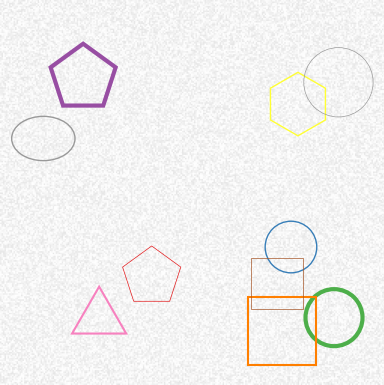[{"shape": "pentagon", "thickness": 0.5, "radius": 0.4, "center": [0.394, 0.282]}, {"shape": "circle", "thickness": 1, "radius": 0.34, "center": [0.756, 0.358]}, {"shape": "circle", "thickness": 3, "radius": 0.37, "center": [0.868, 0.175]}, {"shape": "pentagon", "thickness": 3, "radius": 0.44, "center": [0.216, 0.798]}, {"shape": "square", "thickness": 1.5, "radius": 0.44, "center": [0.732, 0.14]}, {"shape": "hexagon", "thickness": 1, "radius": 0.41, "center": [0.774, 0.73]}, {"shape": "square", "thickness": 0.5, "radius": 0.33, "center": [0.72, 0.264]}, {"shape": "triangle", "thickness": 1.5, "radius": 0.41, "center": [0.258, 0.174]}, {"shape": "circle", "thickness": 0.5, "radius": 0.45, "center": [0.879, 0.786]}, {"shape": "oval", "thickness": 1, "radius": 0.41, "center": [0.113, 0.64]}]